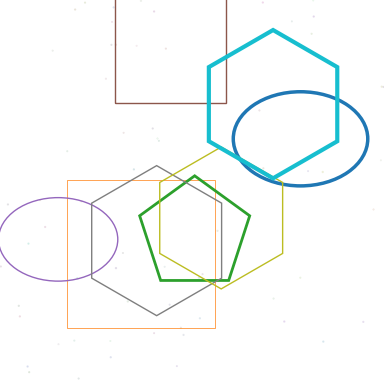[{"shape": "oval", "thickness": 2.5, "radius": 0.87, "center": [0.781, 0.639]}, {"shape": "square", "thickness": 0.5, "radius": 0.96, "center": [0.366, 0.34]}, {"shape": "pentagon", "thickness": 2, "radius": 0.75, "center": [0.506, 0.393]}, {"shape": "oval", "thickness": 1, "radius": 0.77, "center": [0.151, 0.378]}, {"shape": "square", "thickness": 1, "radius": 0.72, "center": [0.442, 0.876]}, {"shape": "hexagon", "thickness": 1, "radius": 0.97, "center": [0.407, 0.375]}, {"shape": "hexagon", "thickness": 1, "radius": 0.92, "center": [0.575, 0.434]}, {"shape": "hexagon", "thickness": 3, "radius": 0.96, "center": [0.709, 0.729]}]